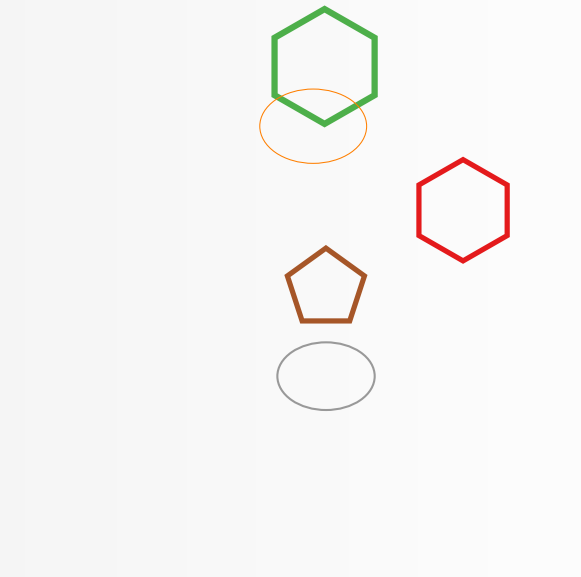[{"shape": "hexagon", "thickness": 2.5, "radius": 0.44, "center": [0.797, 0.635]}, {"shape": "hexagon", "thickness": 3, "radius": 0.5, "center": [0.558, 0.884]}, {"shape": "oval", "thickness": 0.5, "radius": 0.46, "center": [0.539, 0.781]}, {"shape": "pentagon", "thickness": 2.5, "radius": 0.35, "center": [0.561, 0.5]}, {"shape": "oval", "thickness": 1, "radius": 0.42, "center": [0.561, 0.348]}]